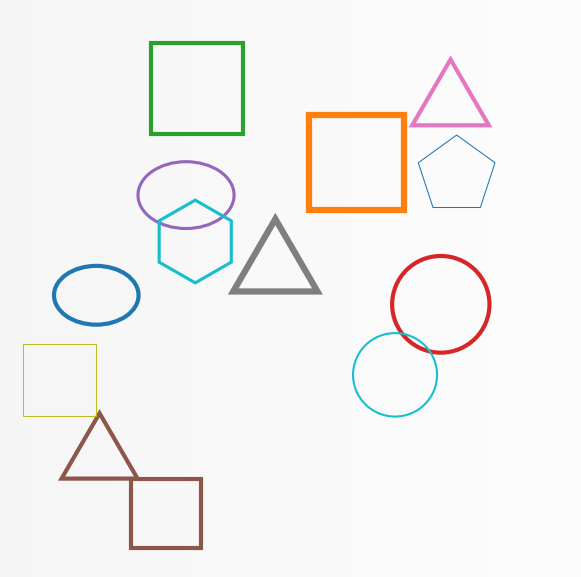[{"shape": "oval", "thickness": 2, "radius": 0.36, "center": [0.166, 0.488]}, {"shape": "pentagon", "thickness": 0.5, "radius": 0.35, "center": [0.786, 0.696]}, {"shape": "square", "thickness": 3, "radius": 0.41, "center": [0.614, 0.717]}, {"shape": "square", "thickness": 2, "radius": 0.4, "center": [0.339, 0.845]}, {"shape": "circle", "thickness": 2, "radius": 0.42, "center": [0.758, 0.472]}, {"shape": "oval", "thickness": 1.5, "radius": 0.41, "center": [0.32, 0.661]}, {"shape": "square", "thickness": 2, "radius": 0.3, "center": [0.286, 0.109]}, {"shape": "triangle", "thickness": 2, "radius": 0.38, "center": [0.171, 0.208]}, {"shape": "triangle", "thickness": 2, "radius": 0.38, "center": [0.775, 0.82]}, {"shape": "triangle", "thickness": 3, "radius": 0.42, "center": [0.474, 0.536]}, {"shape": "square", "thickness": 0.5, "radius": 0.31, "center": [0.103, 0.341]}, {"shape": "hexagon", "thickness": 1.5, "radius": 0.36, "center": [0.336, 0.581]}, {"shape": "circle", "thickness": 1, "radius": 0.36, "center": [0.68, 0.35]}]